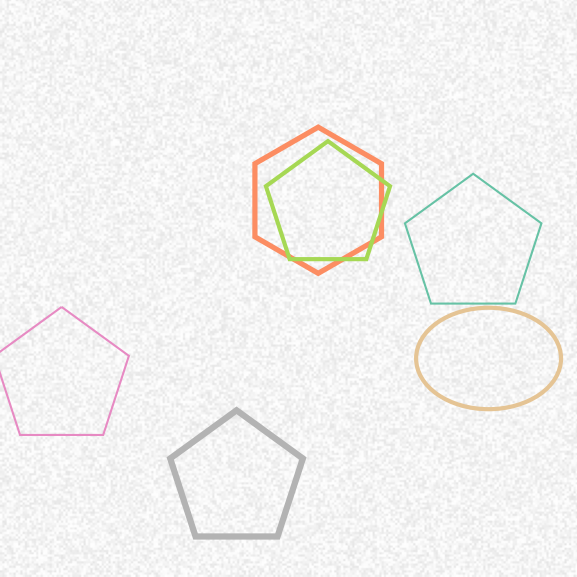[{"shape": "pentagon", "thickness": 1, "radius": 0.62, "center": [0.819, 0.574]}, {"shape": "hexagon", "thickness": 2.5, "radius": 0.63, "center": [0.551, 0.652]}, {"shape": "pentagon", "thickness": 1, "radius": 0.61, "center": [0.107, 0.345]}, {"shape": "pentagon", "thickness": 2, "radius": 0.56, "center": [0.568, 0.642]}, {"shape": "oval", "thickness": 2, "radius": 0.63, "center": [0.846, 0.378]}, {"shape": "pentagon", "thickness": 3, "radius": 0.6, "center": [0.41, 0.168]}]